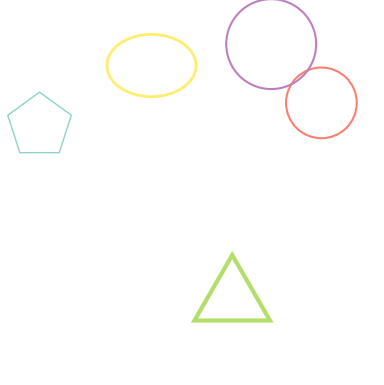[{"shape": "pentagon", "thickness": 1, "radius": 0.43, "center": [0.103, 0.674]}, {"shape": "circle", "thickness": 1.5, "radius": 0.46, "center": [0.835, 0.733]}, {"shape": "triangle", "thickness": 3, "radius": 0.57, "center": [0.603, 0.224]}, {"shape": "circle", "thickness": 1.5, "radius": 0.58, "center": [0.704, 0.885]}, {"shape": "oval", "thickness": 2, "radius": 0.58, "center": [0.393, 0.83]}]